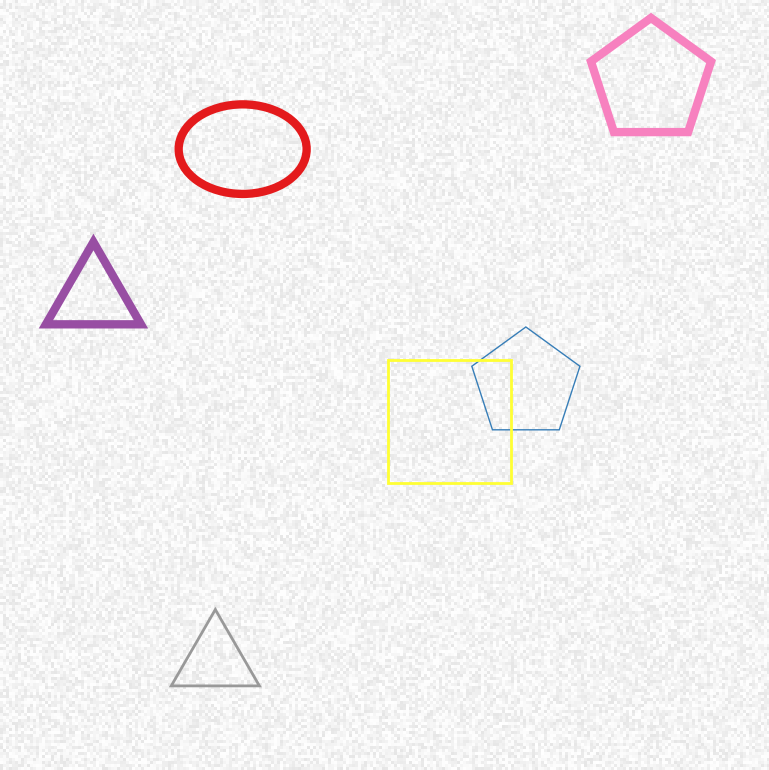[{"shape": "oval", "thickness": 3, "radius": 0.42, "center": [0.315, 0.806]}, {"shape": "pentagon", "thickness": 0.5, "radius": 0.37, "center": [0.683, 0.502]}, {"shape": "triangle", "thickness": 3, "radius": 0.36, "center": [0.121, 0.614]}, {"shape": "square", "thickness": 1, "radius": 0.4, "center": [0.584, 0.453]}, {"shape": "pentagon", "thickness": 3, "radius": 0.41, "center": [0.845, 0.895]}, {"shape": "triangle", "thickness": 1, "radius": 0.33, "center": [0.28, 0.142]}]